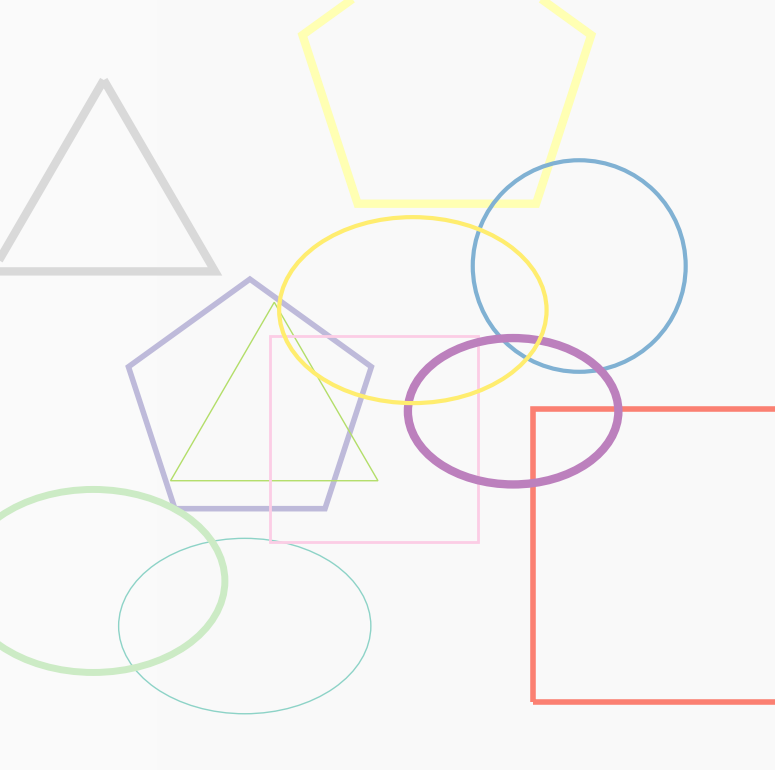[{"shape": "oval", "thickness": 0.5, "radius": 0.81, "center": [0.316, 0.187]}, {"shape": "pentagon", "thickness": 3, "radius": 0.98, "center": [0.577, 0.894]}, {"shape": "pentagon", "thickness": 2, "radius": 0.82, "center": [0.322, 0.473]}, {"shape": "square", "thickness": 2, "radius": 0.95, "center": [0.878, 0.278]}, {"shape": "circle", "thickness": 1.5, "radius": 0.69, "center": [0.747, 0.655]}, {"shape": "triangle", "thickness": 0.5, "radius": 0.77, "center": [0.354, 0.453]}, {"shape": "square", "thickness": 1, "radius": 0.67, "center": [0.483, 0.43]}, {"shape": "triangle", "thickness": 3, "radius": 0.83, "center": [0.134, 0.73]}, {"shape": "oval", "thickness": 3, "radius": 0.68, "center": [0.662, 0.466]}, {"shape": "oval", "thickness": 2.5, "radius": 0.85, "center": [0.12, 0.246]}, {"shape": "oval", "thickness": 1.5, "radius": 0.86, "center": [0.533, 0.597]}]